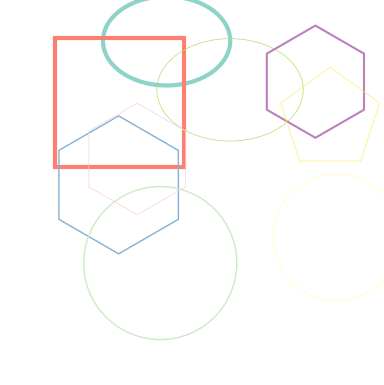[{"shape": "oval", "thickness": 3, "radius": 0.83, "center": [0.433, 0.894]}, {"shape": "circle", "thickness": 0.5, "radius": 0.82, "center": [0.874, 0.384]}, {"shape": "square", "thickness": 3, "radius": 0.84, "center": [0.31, 0.734]}, {"shape": "hexagon", "thickness": 1, "radius": 0.9, "center": [0.308, 0.52]}, {"shape": "oval", "thickness": 0.5, "radius": 0.95, "center": [0.598, 0.767]}, {"shape": "hexagon", "thickness": 0.5, "radius": 0.72, "center": [0.356, 0.587]}, {"shape": "hexagon", "thickness": 1.5, "radius": 0.73, "center": [0.819, 0.788]}, {"shape": "circle", "thickness": 1, "radius": 0.99, "center": [0.416, 0.317]}, {"shape": "pentagon", "thickness": 0.5, "radius": 0.67, "center": [0.857, 0.691]}]